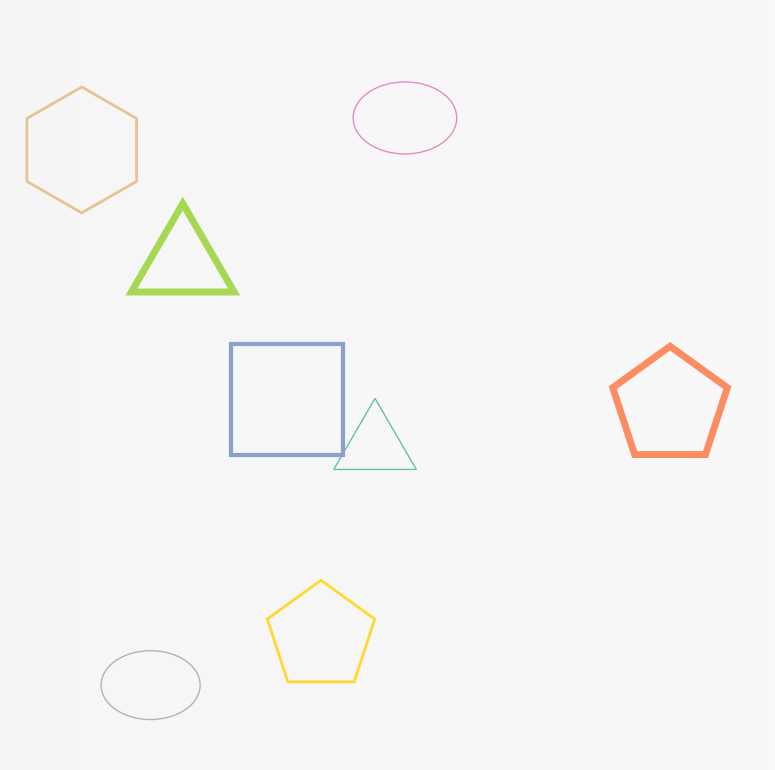[{"shape": "triangle", "thickness": 0.5, "radius": 0.31, "center": [0.484, 0.421]}, {"shape": "pentagon", "thickness": 2.5, "radius": 0.39, "center": [0.865, 0.473]}, {"shape": "square", "thickness": 1.5, "radius": 0.36, "center": [0.37, 0.481]}, {"shape": "oval", "thickness": 0.5, "radius": 0.33, "center": [0.523, 0.847]}, {"shape": "triangle", "thickness": 2.5, "radius": 0.38, "center": [0.236, 0.659]}, {"shape": "pentagon", "thickness": 1, "radius": 0.36, "center": [0.414, 0.174]}, {"shape": "hexagon", "thickness": 1, "radius": 0.41, "center": [0.105, 0.805]}, {"shape": "oval", "thickness": 0.5, "radius": 0.32, "center": [0.194, 0.11]}]